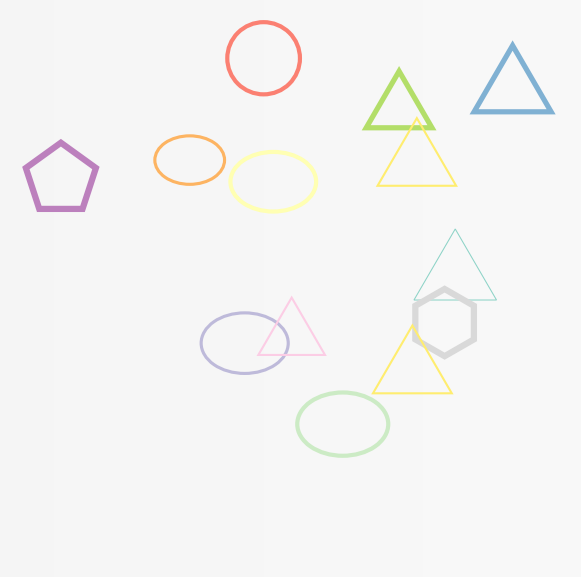[{"shape": "triangle", "thickness": 0.5, "radius": 0.41, "center": [0.783, 0.521]}, {"shape": "oval", "thickness": 2, "radius": 0.37, "center": [0.47, 0.684]}, {"shape": "oval", "thickness": 1.5, "radius": 0.37, "center": [0.421, 0.405]}, {"shape": "circle", "thickness": 2, "radius": 0.31, "center": [0.454, 0.898]}, {"shape": "triangle", "thickness": 2.5, "radius": 0.38, "center": [0.882, 0.844]}, {"shape": "oval", "thickness": 1.5, "radius": 0.3, "center": [0.326, 0.722]}, {"shape": "triangle", "thickness": 2.5, "radius": 0.33, "center": [0.687, 0.811]}, {"shape": "triangle", "thickness": 1, "radius": 0.33, "center": [0.502, 0.418]}, {"shape": "hexagon", "thickness": 3, "radius": 0.29, "center": [0.765, 0.441]}, {"shape": "pentagon", "thickness": 3, "radius": 0.32, "center": [0.105, 0.689]}, {"shape": "oval", "thickness": 2, "radius": 0.39, "center": [0.59, 0.265]}, {"shape": "triangle", "thickness": 1, "radius": 0.39, "center": [0.709, 0.357]}, {"shape": "triangle", "thickness": 1, "radius": 0.39, "center": [0.717, 0.716]}]